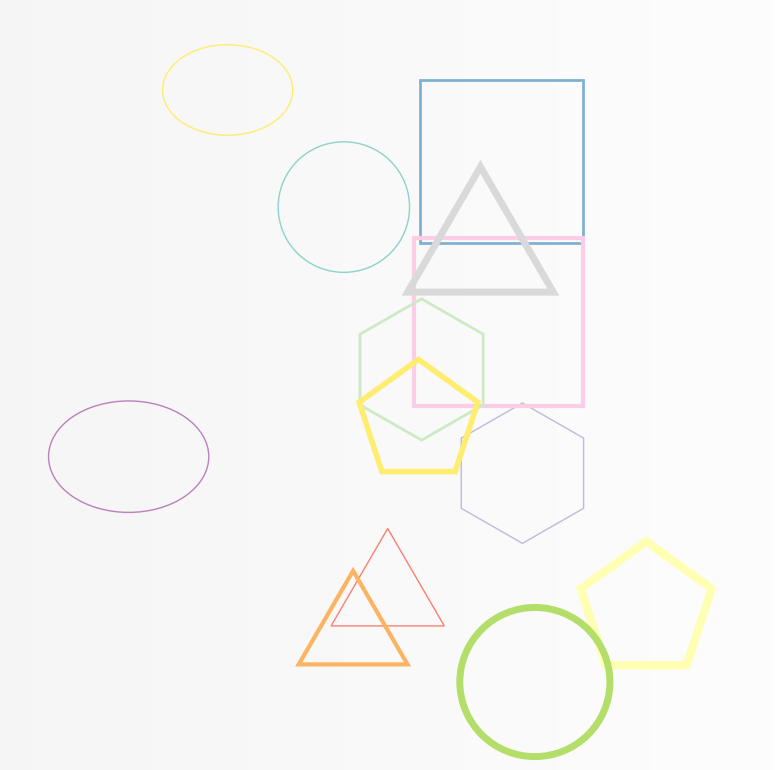[{"shape": "circle", "thickness": 0.5, "radius": 0.42, "center": [0.444, 0.731]}, {"shape": "pentagon", "thickness": 3, "radius": 0.44, "center": [0.834, 0.208]}, {"shape": "hexagon", "thickness": 0.5, "radius": 0.46, "center": [0.674, 0.385]}, {"shape": "triangle", "thickness": 0.5, "radius": 0.42, "center": [0.5, 0.229]}, {"shape": "square", "thickness": 1, "radius": 0.53, "center": [0.647, 0.79]}, {"shape": "triangle", "thickness": 1.5, "radius": 0.41, "center": [0.456, 0.178]}, {"shape": "circle", "thickness": 2.5, "radius": 0.48, "center": [0.69, 0.114]}, {"shape": "square", "thickness": 1.5, "radius": 0.55, "center": [0.643, 0.582]}, {"shape": "triangle", "thickness": 2.5, "radius": 0.54, "center": [0.62, 0.675]}, {"shape": "oval", "thickness": 0.5, "radius": 0.52, "center": [0.166, 0.407]}, {"shape": "hexagon", "thickness": 1, "radius": 0.46, "center": [0.544, 0.52]}, {"shape": "pentagon", "thickness": 2, "radius": 0.4, "center": [0.54, 0.453]}, {"shape": "oval", "thickness": 0.5, "radius": 0.42, "center": [0.294, 0.883]}]